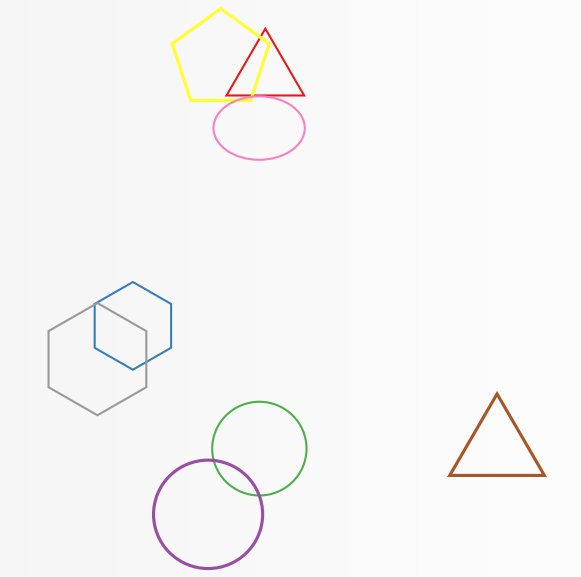[{"shape": "triangle", "thickness": 1, "radius": 0.39, "center": [0.456, 0.872]}, {"shape": "hexagon", "thickness": 1, "radius": 0.38, "center": [0.229, 0.435]}, {"shape": "circle", "thickness": 1, "radius": 0.41, "center": [0.446, 0.222]}, {"shape": "circle", "thickness": 1.5, "radius": 0.47, "center": [0.358, 0.109]}, {"shape": "pentagon", "thickness": 1.5, "radius": 0.44, "center": [0.38, 0.896]}, {"shape": "triangle", "thickness": 1.5, "radius": 0.47, "center": [0.855, 0.223]}, {"shape": "oval", "thickness": 1, "radius": 0.39, "center": [0.446, 0.777]}, {"shape": "hexagon", "thickness": 1, "radius": 0.49, "center": [0.168, 0.377]}]